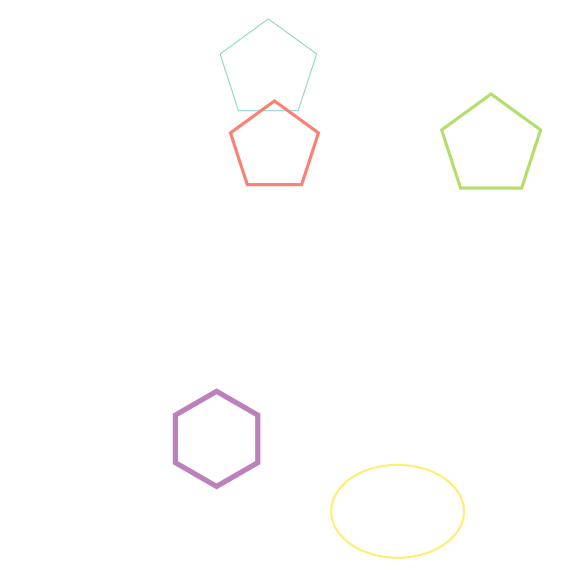[{"shape": "pentagon", "thickness": 0.5, "radius": 0.44, "center": [0.465, 0.879]}, {"shape": "pentagon", "thickness": 1.5, "radius": 0.4, "center": [0.475, 0.744]}, {"shape": "pentagon", "thickness": 1.5, "radius": 0.45, "center": [0.85, 0.746]}, {"shape": "hexagon", "thickness": 2.5, "radius": 0.41, "center": [0.375, 0.239]}, {"shape": "oval", "thickness": 1, "radius": 0.57, "center": [0.688, 0.114]}]